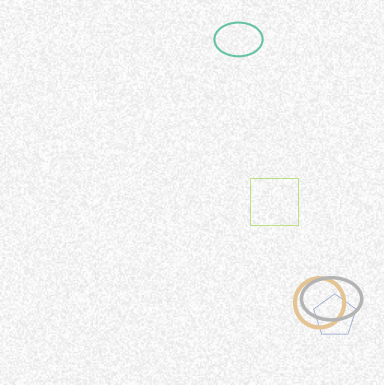[{"shape": "oval", "thickness": 1.5, "radius": 0.31, "center": [0.62, 0.898]}, {"shape": "pentagon", "thickness": 0.5, "radius": 0.29, "center": [0.87, 0.179]}, {"shape": "square", "thickness": 0.5, "radius": 0.31, "center": [0.712, 0.477]}, {"shape": "circle", "thickness": 3, "radius": 0.32, "center": [0.83, 0.214]}, {"shape": "oval", "thickness": 2.5, "radius": 0.39, "center": [0.861, 0.224]}]